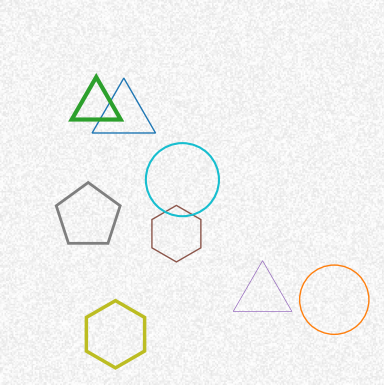[{"shape": "triangle", "thickness": 1, "radius": 0.48, "center": [0.322, 0.702]}, {"shape": "circle", "thickness": 1, "radius": 0.45, "center": [0.868, 0.222]}, {"shape": "triangle", "thickness": 3, "radius": 0.37, "center": [0.25, 0.726]}, {"shape": "triangle", "thickness": 0.5, "radius": 0.44, "center": [0.682, 0.235]}, {"shape": "hexagon", "thickness": 1, "radius": 0.37, "center": [0.458, 0.393]}, {"shape": "pentagon", "thickness": 2, "radius": 0.44, "center": [0.229, 0.439]}, {"shape": "hexagon", "thickness": 2.5, "radius": 0.44, "center": [0.3, 0.132]}, {"shape": "circle", "thickness": 1.5, "radius": 0.47, "center": [0.474, 0.533]}]